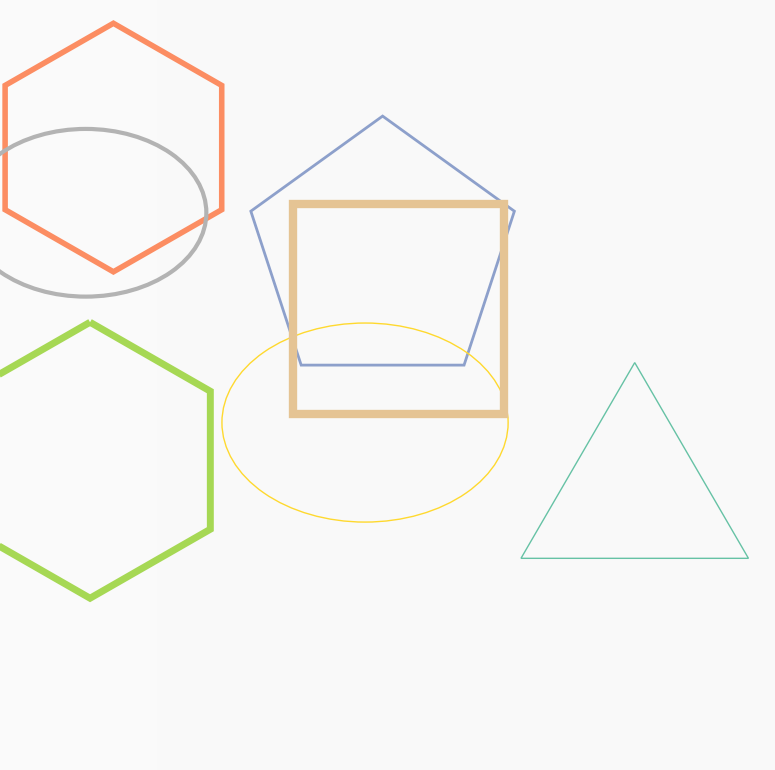[{"shape": "triangle", "thickness": 0.5, "radius": 0.85, "center": [0.819, 0.36]}, {"shape": "hexagon", "thickness": 2, "radius": 0.81, "center": [0.146, 0.808]}, {"shape": "pentagon", "thickness": 1, "radius": 0.89, "center": [0.494, 0.67]}, {"shape": "hexagon", "thickness": 2.5, "radius": 0.9, "center": [0.116, 0.402]}, {"shape": "oval", "thickness": 0.5, "radius": 0.92, "center": [0.471, 0.451]}, {"shape": "square", "thickness": 3, "radius": 0.68, "center": [0.514, 0.599]}, {"shape": "oval", "thickness": 1.5, "radius": 0.78, "center": [0.111, 0.724]}]